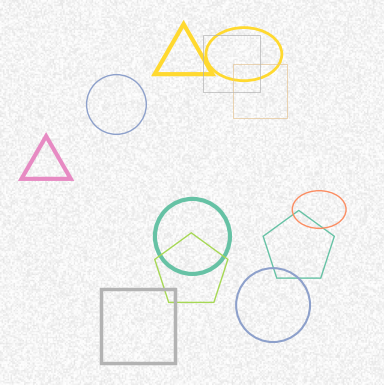[{"shape": "circle", "thickness": 3, "radius": 0.49, "center": [0.5, 0.386]}, {"shape": "pentagon", "thickness": 1, "radius": 0.49, "center": [0.776, 0.356]}, {"shape": "oval", "thickness": 1, "radius": 0.35, "center": [0.829, 0.456]}, {"shape": "circle", "thickness": 1, "radius": 0.39, "center": [0.302, 0.729]}, {"shape": "circle", "thickness": 1.5, "radius": 0.48, "center": [0.709, 0.208]}, {"shape": "triangle", "thickness": 3, "radius": 0.37, "center": [0.12, 0.572]}, {"shape": "pentagon", "thickness": 1, "radius": 0.5, "center": [0.497, 0.295]}, {"shape": "oval", "thickness": 2, "radius": 0.49, "center": [0.633, 0.859]}, {"shape": "triangle", "thickness": 3, "radius": 0.43, "center": [0.477, 0.851]}, {"shape": "square", "thickness": 0.5, "radius": 0.35, "center": [0.675, 0.764]}, {"shape": "square", "thickness": 0.5, "radius": 0.37, "center": [0.601, 0.835]}, {"shape": "square", "thickness": 2.5, "radius": 0.48, "center": [0.359, 0.153]}]